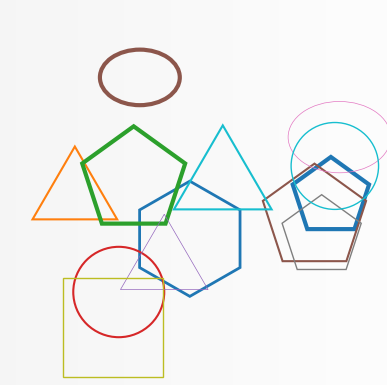[{"shape": "pentagon", "thickness": 3, "radius": 0.52, "center": [0.854, 0.489]}, {"shape": "hexagon", "thickness": 2, "radius": 0.75, "center": [0.49, 0.38]}, {"shape": "triangle", "thickness": 1.5, "radius": 0.63, "center": [0.193, 0.493]}, {"shape": "pentagon", "thickness": 3, "radius": 0.7, "center": [0.345, 0.532]}, {"shape": "circle", "thickness": 1.5, "radius": 0.59, "center": [0.306, 0.242]}, {"shape": "triangle", "thickness": 0.5, "radius": 0.65, "center": [0.424, 0.313]}, {"shape": "oval", "thickness": 3, "radius": 0.52, "center": [0.361, 0.799]}, {"shape": "pentagon", "thickness": 1.5, "radius": 0.7, "center": [0.812, 0.435]}, {"shape": "oval", "thickness": 0.5, "radius": 0.66, "center": [0.876, 0.644]}, {"shape": "pentagon", "thickness": 1, "radius": 0.54, "center": [0.83, 0.387]}, {"shape": "square", "thickness": 1, "radius": 0.65, "center": [0.292, 0.15]}, {"shape": "triangle", "thickness": 1.5, "radius": 0.73, "center": [0.575, 0.529]}, {"shape": "circle", "thickness": 1, "radius": 0.56, "center": [0.864, 0.569]}]